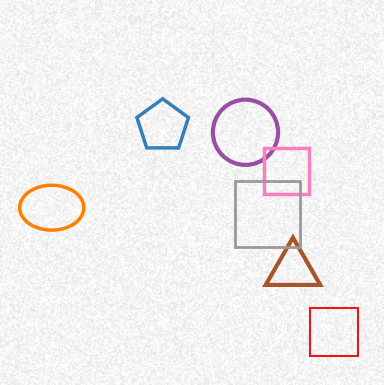[{"shape": "square", "thickness": 1.5, "radius": 0.31, "center": [0.868, 0.138]}, {"shape": "pentagon", "thickness": 2.5, "radius": 0.35, "center": [0.423, 0.673]}, {"shape": "circle", "thickness": 3, "radius": 0.42, "center": [0.638, 0.656]}, {"shape": "oval", "thickness": 2.5, "radius": 0.42, "center": [0.134, 0.461]}, {"shape": "triangle", "thickness": 3, "radius": 0.41, "center": [0.761, 0.301]}, {"shape": "square", "thickness": 2.5, "radius": 0.3, "center": [0.744, 0.556]}, {"shape": "square", "thickness": 2, "radius": 0.42, "center": [0.694, 0.444]}]